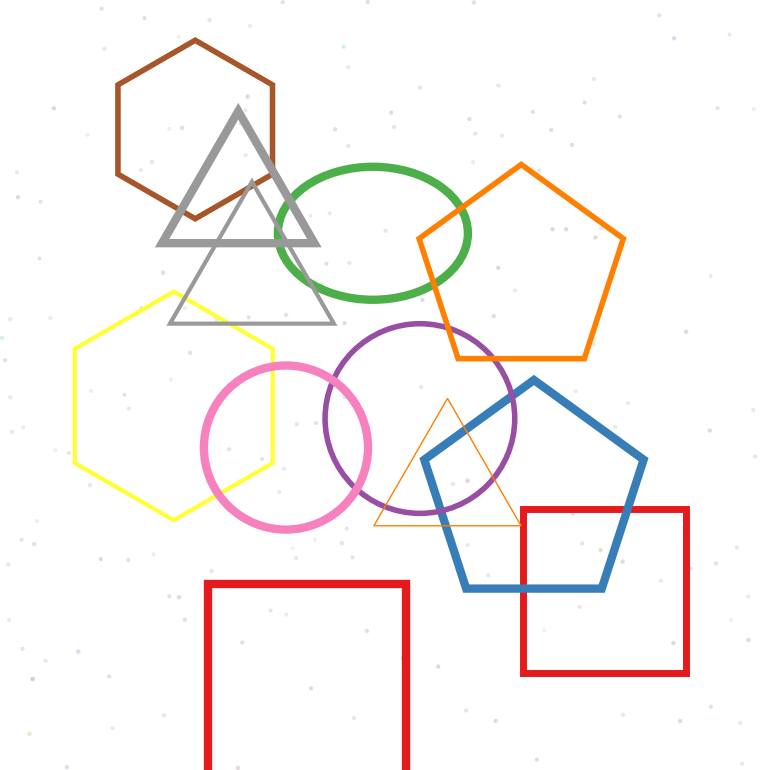[{"shape": "square", "thickness": 3, "radius": 0.64, "center": [0.399, 0.113]}, {"shape": "square", "thickness": 2.5, "radius": 0.53, "center": [0.785, 0.233]}, {"shape": "pentagon", "thickness": 3, "radius": 0.75, "center": [0.693, 0.357]}, {"shape": "oval", "thickness": 3, "radius": 0.62, "center": [0.484, 0.697]}, {"shape": "circle", "thickness": 2, "radius": 0.62, "center": [0.545, 0.456]}, {"shape": "pentagon", "thickness": 2, "radius": 0.7, "center": [0.677, 0.647]}, {"shape": "triangle", "thickness": 0.5, "radius": 0.55, "center": [0.581, 0.372]}, {"shape": "hexagon", "thickness": 1.5, "radius": 0.74, "center": [0.226, 0.473]}, {"shape": "hexagon", "thickness": 2, "radius": 0.58, "center": [0.254, 0.832]}, {"shape": "circle", "thickness": 3, "radius": 0.53, "center": [0.371, 0.419]}, {"shape": "triangle", "thickness": 1.5, "radius": 0.61, "center": [0.327, 0.641]}, {"shape": "triangle", "thickness": 3, "radius": 0.57, "center": [0.309, 0.741]}]